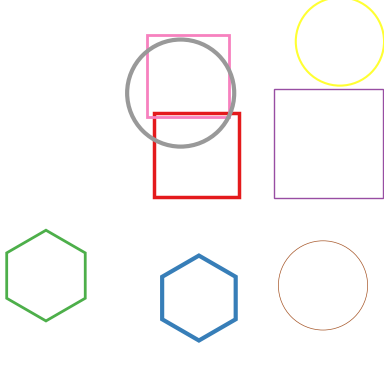[{"shape": "square", "thickness": 2.5, "radius": 0.55, "center": [0.51, 0.597]}, {"shape": "hexagon", "thickness": 3, "radius": 0.55, "center": [0.517, 0.226]}, {"shape": "hexagon", "thickness": 2, "radius": 0.59, "center": [0.119, 0.284]}, {"shape": "square", "thickness": 1, "radius": 0.7, "center": [0.853, 0.627]}, {"shape": "circle", "thickness": 1.5, "radius": 0.57, "center": [0.883, 0.892]}, {"shape": "circle", "thickness": 0.5, "radius": 0.58, "center": [0.839, 0.259]}, {"shape": "square", "thickness": 2, "radius": 0.53, "center": [0.489, 0.802]}, {"shape": "circle", "thickness": 3, "radius": 0.7, "center": [0.469, 0.758]}]